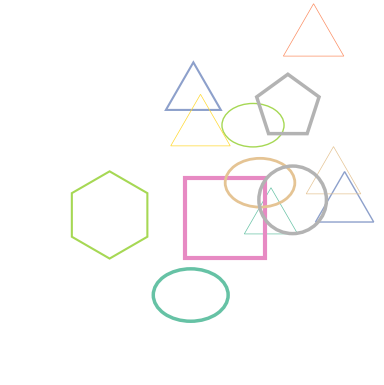[{"shape": "oval", "thickness": 2.5, "radius": 0.49, "center": [0.495, 0.234]}, {"shape": "triangle", "thickness": 0.5, "radius": 0.4, "center": [0.704, 0.432]}, {"shape": "triangle", "thickness": 0.5, "radius": 0.45, "center": [0.814, 0.9]}, {"shape": "triangle", "thickness": 1.5, "radius": 0.41, "center": [0.502, 0.756]}, {"shape": "triangle", "thickness": 1, "radius": 0.44, "center": [0.895, 0.467]}, {"shape": "square", "thickness": 3, "radius": 0.52, "center": [0.584, 0.433]}, {"shape": "hexagon", "thickness": 1.5, "radius": 0.57, "center": [0.285, 0.442]}, {"shape": "oval", "thickness": 1, "radius": 0.4, "center": [0.657, 0.675]}, {"shape": "triangle", "thickness": 0.5, "radius": 0.45, "center": [0.521, 0.666]}, {"shape": "oval", "thickness": 2, "radius": 0.45, "center": [0.675, 0.525]}, {"shape": "triangle", "thickness": 0.5, "radius": 0.41, "center": [0.866, 0.537]}, {"shape": "circle", "thickness": 2.5, "radius": 0.44, "center": [0.76, 0.481]}, {"shape": "pentagon", "thickness": 2.5, "radius": 0.43, "center": [0.748, 0.722]}]